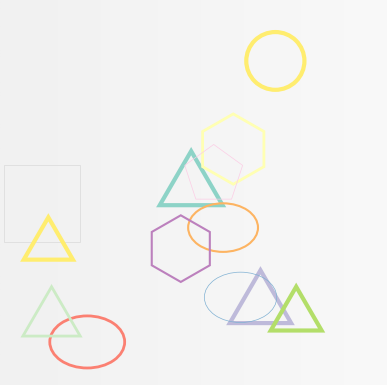[{"shape": "triangle", "thickness": 3, "radius": 0.47, "center": [0.493, 0.514]}, {"shape": "hexagon", "thickness": 2, "radius": 0.46, "center": [0.602, 0.613]}, {"shape": "triangle", "thickness": 3, "radius": 0.46, "center": [0.672, 0.207]}, {"shape": "oval", "thickness": 2, "radius": 0.48, "center": [0.225, 0.112]}, {"shape": "oval", "thickness": 0.5, "radius": 0.47, "center": [0.621, 0.228]}, {"shape": "oval", "thickness": 1.5, "radius": 0.45, "center": [0.576, 0.409]}, {"shape": "triangle", "thickness": 3, "radius": 0.38, "center": [0.764, 0.179]}, {"shape": "pentagon", "thickness": 0.5, "radius": 0.39, "center": [0.551, 0.546]}, {"shape": "square", "thickness": 0.5, "radius": 0.49, "center": [0.108, 0.471]}, {"shape": "hexagon", "thickness": 1.5, "radius": 0.43, "center": [0.467, 0.354]}, {"shape": "triangle", "thickness": 2, "radius": 0.43, "center": [0.133, 0.17]}, {"shape": "triangle", "thickness": 3, "radius": 0.37, "center": [0.125, 0.362]}, {"shape": "circle", "thickness": 3, "radius": 0.38, "center": [0.711, 0.842]}]